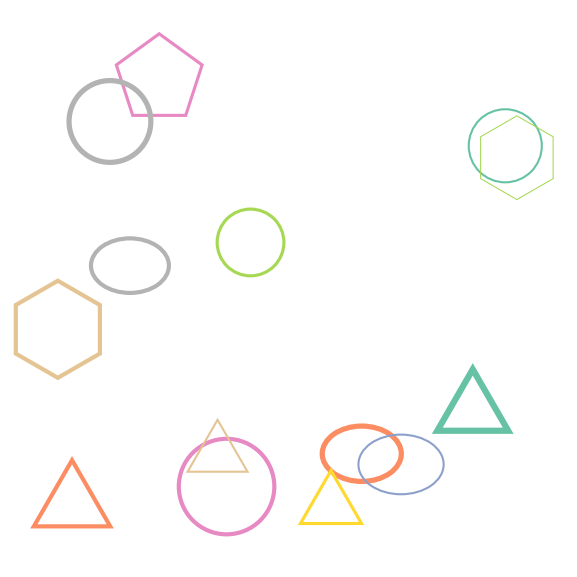[{"shape": "circle", "thickness": 1, "radius": 0.32, "center": [0.875, 0.747]}, {"shape": "triangle", "thickness": 3, "radius": 0.35, "center": [0.819, 0.289]}, {"shape": "oval", "thickness": 2.5, "radius": 0.34, "center": [0.626, 0.213]}, {"shape": "triangle", "thickness": 2, "radius": 0.38, "center": [0.125, 0.126]}, {"shape": "oval", "thickness": 1, "radius": 0.37, "center": [0.694, 0.195]}, {"shape": "pentagon", "thickness": 1.5, "radius": 0.39, "center": [0.276, 0.863]}, {"shape": "circle", "thickness": 2, "radius": 0.41, "center": [0.392, 0.157]}, {"shape": "hexagon", "thickness": 0.5, "radius": 0.36, "center": [0.895, 0.726]}, {"shape": "circle", "thickness": 1.5, "radius": 0.29, "center": [0.434, 0.579]}, {"shape": "triangle", "thickness": 1.5, "radius": 0.31, "center": [0.573, 0.123]}, {"shape": "triangle", "thickness": 1, "radius": 0.3, "center": [0.377, 0.212]}, {"shape": "hexagon", "thickness": 2, "radius": 0.42, "center": [0.1, 0.429]}, {"shape": "circle", "thickness": 2.5, "radius": 0.35, "center": [0.19, 0.789]}, {"shape": "oval", "thickness": 2, "radius": 0.34, "center": [0.225, 0.539]}]